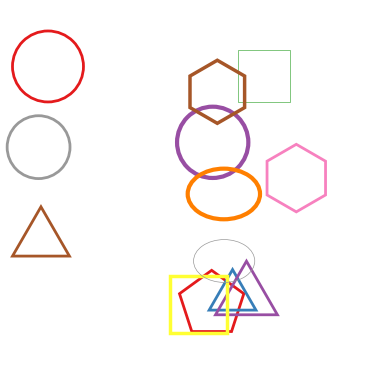[{"shape": "pentagon", "thickness": 2, "radius": 0.44, "center": [0.55, 0.21]}, {"shape": "circle", "thickness": 2, "radius": 0.46, "center": [0.125, 0.827]}, {"shape": "triangle", "thickness": 2, "radius": 0.35, "center": [0.604, 0.23]}, {"shape": "square", "thickness": 0.5, "radius": 0.34, "center": [0.686, 0.803]}, {"shape": "triangle", "thickness": 2, "radius": 0.46, "center": [0.64, 0.229]}, {"shape": "circle", "thickness": 3, "radius": 0.46, "center": [0.552, 0.63]}, {"shape": "oval", "thickness": 3, "radius": 0.47, "center": [0.581, 0.496]}, {"shape": "square", "thickness": 2.5, "radius": 0.37, "center": [0.516, 0.21]}, {"shape": "hexagon", "thickness": 2.5, "radius": 0.41, "center": [0.564, 0.762]}, {"shape": "triangle", "thickness": 2, "radius": 0.43, "center": [0.106, 0.377]}, {"shape": "hexagon", "thickness": 2, "radius": 0.44, "center": [0.77, 0.537]}, {"shape": "circle", "thickness": 2, "radius": 0.41, "center": [0.1, 0.618]}, {"shape": "oval", "thickness": 0.5, "radius": 0.4, "center": [0.582, 0.322]}]